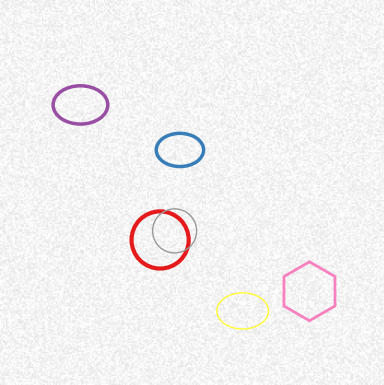[{"shape": "circle", "thickness": 3, "radius": 0.37, "center": [0.416, 0.377]}, {"shape": "oval", "thickness": 2.5, "radius": 0.31, "center": [0.467, 0.611]}, {"shape": "oval", "thickness": 2.5, "radius": 0.36, "center": [0.209, 0.727]}, {"shape": "oval", "thickness": 1, "radius": 0.34, "center": [0.63, 0.192]}, {"shape": "hexagon", "thickness": 2, "radius": 0.38, "center": [0.804, 0.243]}, {"shape": "circle", "thickness": 1, "radius": 0.29, "center": [0.454, 0.4]}]